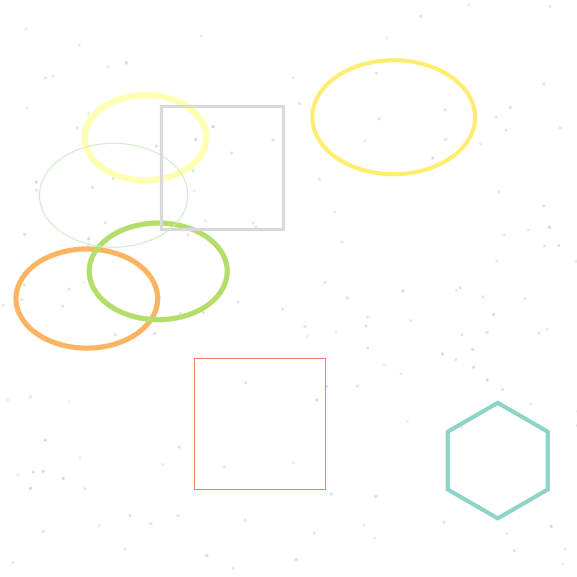[{"shape": "hexagon", "thickness": 2, "radius": 0.5, "center": [0.862, 0.202]}, {"shape": "oval", "thickness": 3, "radius": 0.53, "center": [0.252, 0.761]}, {"shape": "square", "thickness": 0.5, "radius": 0.57, "center": [0.449, 0.265]}, {"shape": "oval", "thickness": 2.5, "radius": 0.61, "center": [0.15, 0.482]}, {"shape": "oval", "thickness": 2.5, "radius": 0.6, "center": [0.274, 0.529]}, {"shape": "square", "thickness": 1.5, "radius": 0.53, "center": [0.385, 0.71]}, {"shape": "oval", "thickness": 0.5, "radius": 0.64, "center": [0.197, 0.661]}, {"shape": "oval", "thickness": 2, "radius": 0.7, "center": [0.682, 0.796]}]